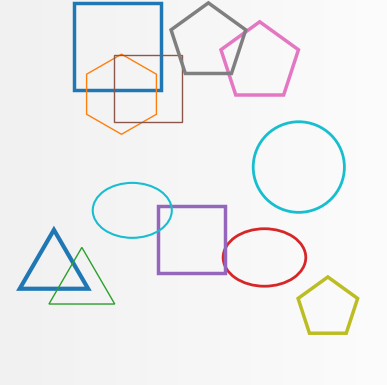[{"shape": "triangle", "thickness": 3, "radius": 0.51, "center": [0.139, 0.301]}, {"shape": "square", "thickness": 2.5, "radius": 0.56, "center": [0.303, 0.88]}, {"shape": "hexagon", "thickness": 1, "radius": 0.52, "center": [0.314, 0.755]}, {"shape": "triangle", "thickness": 1, "radius": 0.49, "center": [0.211, 0.259]}, {"shape": "oval", "thickness": 2, "radius": 0.53, "center": [0.682, 0.331]}, {"shape": "square", "thickness": 2.5, "radius": 0.43, "center": [0.494, 0.378]}, {"shape": "square", "thickness": 1, "radius": 0.44, "center": [0.381, 0.77]}, {"shape": "pentagon", "thickness": 2.5, "radius": 0.53, "center": [0.67, 0.838]}, {"shape": "pentagon", "thickness": 2.5, "radius": 0.51, "center": [0.538, 0.891]}, {"shape": "pentagon", "thickness": 2.5, "radius": 0.4, "center": [0.846, 0.2]}, {"shape": "oval", "thickness": 1.5, "radius": 0.51, "center": [0.341, 0.454]}, {"shape": "circle", "thickness": 2, "radius": 0.59, "center": [0.771, 0.566]}]